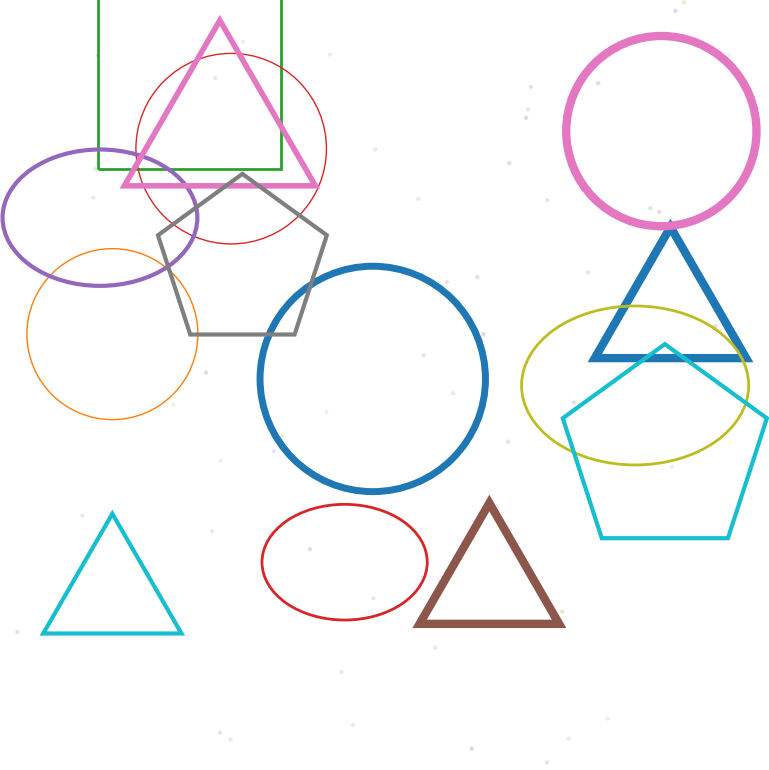[{"shape": "circle", "thickness": 2.5, "radius": 0.73, "center": [0.484, 0.508]}, {"shape": "triangle", "thickness": 3, "radius": 0.57, "center": [0.871, 0.592]}, {"shape": "circle", "thickness": 0.5, "radius": 0.56, "center": [0.146, 0.566]}, {"shape": "square", "thickness": 1, "radius": 0.59, "center": [0.247, 0.9]}, {"shape": "circle", "thickness": 0.5, "radius": 0.62, "center": [0.3, 0.807]}, {"shape": "oval", "thickness": 1, "radius": 0.54, "center": [0.448, 0.27]}, {"shape": "oval", "thickness": 1.5, "radius": 0.63, "center": [0.13, 0.717]}, {"shape": "triangle", "thickness": 3, "radius": 0.52, "center": [0.636, 0.242]}, {"shape": "circle", "thickness": 3, "radius": 0.62, "center": [0.859, 0.83]}, {"shape": "triangle", "thickness": 2, "radius": 0.72, "center": [0.286, 0.83]}, {"shape": "pentagon", "thickness": 1.5, "radius": 0.58, "center": [0.315, 0.659]}, {"shape": "oval", "thickness": 1, "radius": 0.74, "center": [0.825, 0.499]}, {"shape": "triangle", "thickness": 1.5, "radius": 0.52, "center": [0.146, 0.229]}, {"shape": "pentagon", "thickness": 1.5, "radius": 0.7, "center": [0.863, 0.414]}]